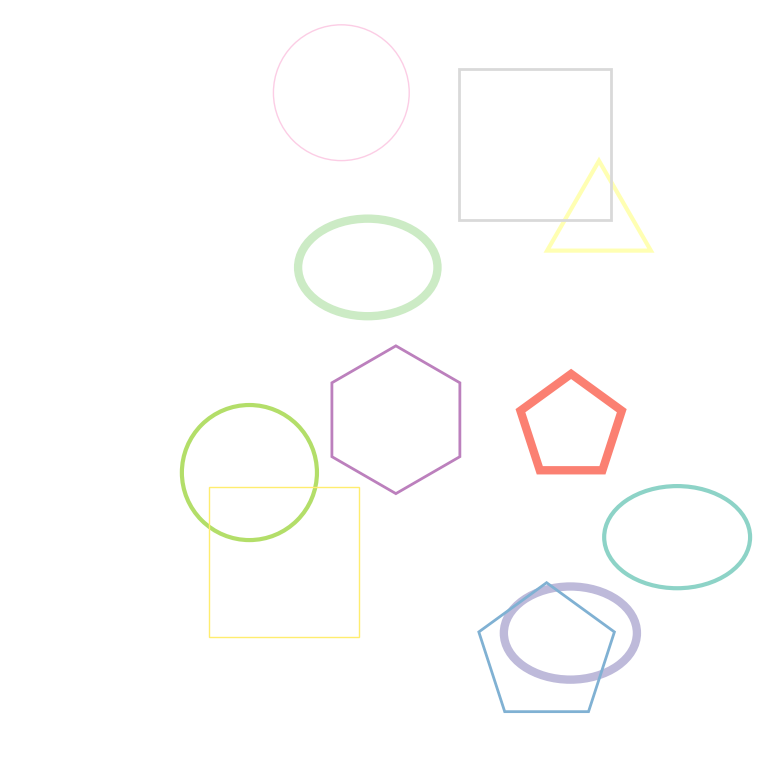[{"shape": "oval", "thickness": 1.5, "radius": 0.47, "center": [0.879, 0.302]}, {"shape": "triangle", "thickness": 1.5, "radius": 0.39, "center": [0.778, 0.713]}, {"shape": "oval", "thickness": 3, "radius": 0.43, "center": [0.741, 0.178]}, {"shape": "pentagon", "thickness": 3, "radius": 0.35, "center": [0.742, 0.445]}, {"shape": "pentagon", "thickness": 1, "radius": 0.46, "center": [0.71, 0.151]}, {"shape": "circle", "thickness": 1.5, "radius": 0.44, "center": [0.324, 0.386]}, {"shape": "circle", "thickness": 0.5, "radius": 0.44, "center": [0.443, 0.88]}, {"shape": "square", "thickness": 1, "radius": 0.49, "center": [0.694, 0.812]}, {"shape": "hexagon", "thickness": 1, "radius": 0.48, "center": [0.514, 0.455]}, {"shape": "oval", "thickness": 3, "radius": 0.45, "center": [0.478, 0.653]}, {"shape": "square", "thickness": 0.5, "radius": 0.49, "center": [0.369, 0.27]}]